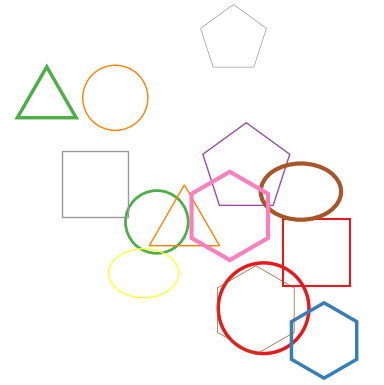[{"shape": "circle", "thickness": 2.5, "radius": 0.59, "center": [0.685, 0.199]}, {"shape": "square", "thickness": 1.5, "radius": 0.43, "center": [0.822, 0.345]}, {"shape": "hexagon", "thickness": 2.5, "radius": 0.49, "center": [0.842, 0.116]}, {"shape": "triangle", "thickness": 2.5, "radius": 0.44, "center": [0.121, 0.738]}, {"shape": "circle", "thickness": 2, "radius": 0.41, "center": [0.407, 0.424]}, {"shape": "pentagon", "thickness": 1, "radius": 0.59, "center": [0.64, 0.563]}, {"shape": "circle", "thickness": 1, "radius": 0.42, "center": [0.3, 0.746]}, {"shape": "triangle", "thickness": 1, "radius": 0.53, "center": [0.479, 0.414]}, {"shape": "oval", "thickness": 1, "radius": 0.45, "center": [0.373, 0.29]}, {"shape": "hexagon", "thickness": 0.5, "radius": 0.58, "center": [0.664, 0.194]}, {"shape": "oval", "thickness": 3, "radius": 0.52, "center": [0.782, 0.502]}, {"shape": "hexagon", "thickness": 3, "radius": 0.57, "center": [0.597, 0.439]}, {"shape": "pentagon", "thickness": 0.5, "radius": 0.45, "center": [0.606, 0.898]}, {"shape": "square", "thickness": 1, "radius": 0.43, "center": [0.247, 0.522]}]